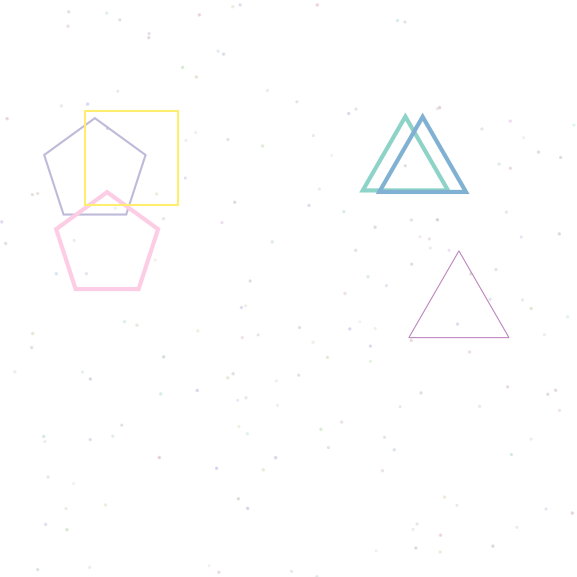[{"shape": "triangle", "thickness": 2, "radius": 0.43, "center": [0.702, 0.712]}, {"shape": "pentagon", "thickness": 1, "radius": 0.46, "center": [0.164, 0.702]}, {"shape": "triangle", "thickness": 2, "radius": 0.43, "center": [0.732, 0.71]}, {"shape": "pentagon", "thickness": 2, "radius": 0.46, "center": [0.186, 0.574]}, {"shape": "triangle", "thickness": 0.5, "radius": 0.5, "center": [0.795, 0.465]}, {"shape": "square", "thickness": 1, "radius": 0.4, "center": [0.227, 0.726]}]